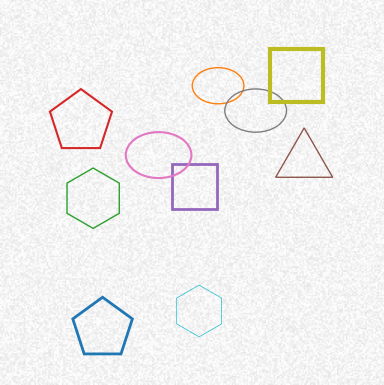[{"shape": "pentagon", "thickness": 2, "radius": 0.41, "center": [0.266, 0.147]}, {"shape": "oval", "thickness": 1, "radius": 0.34, "center": [0.566, 0.777]}, {"shape": "hexagon", "thickness": 1, "radius": 0.39, "center": [0.242, 0.485]}, {"shape": "pentagon", "thickness": 1.5, "radius": 0.42, "center": [0.21, 0.684]}, {"shape": "square", "thickness": 2, "radius": 0.29, "center": [0.505, 0.515]}, {"shape": "triangle", "thickness": 1, "radius": 0.43, "center": [0.79, 0.582]}, {"shape": "oval", "thickness": 1.5, "radius": 0.43, "center": [0.412, 0.597]}, {"shape": "oval", "thickness": 1, "radius": 0.4, "center": [0.664, 0.713]}, {"shape": "square", "thickness": 3, "radius": 0.34, "center": [0.77, 0.804]}, {"shape": "hexagon", "thickness": 0.5, "radius": 0.34, "center": [0.517, 0.192]}]